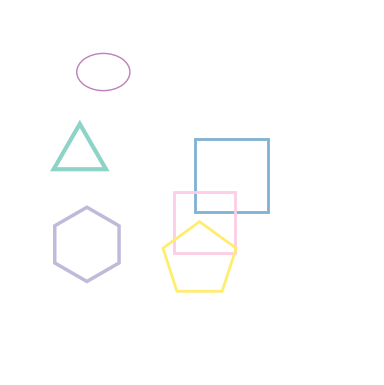[{"shape": "triangle", "thickness": 3, "radius": 0.39, "center": [0.207, 0.6]}, {"shape": "hexagon", "thickness": 2.5, "radius": 0.48, "center": [0.226, 0.365]}, {"shape": "square", "thickness": 2, "radius": 0.48, "center": [0.602, 0.544]}, {"shape": "square", "thickness": 2, "radius": 0.4, "center": [0.531, 0.423]}, {"shape": "oval", "thickness": 1, "radius": 0.35, "center": [0.268, 0.813]}, {"shape": "pentagon", "thickness": 2, "radius": 0.5, "center": [0.518, 0.324]}]